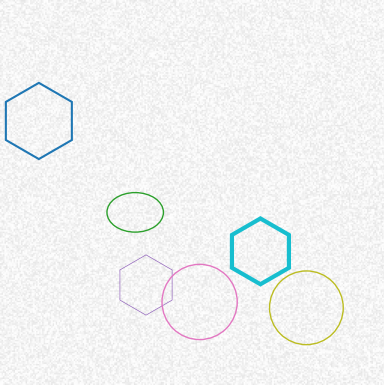[{"shape": "hexagon", "thickness": 1.5, "radius": 0.49, "center": [0.101, 0.686]}, {"shape": "oval", "thickness": 1, "radius": 0.37, "center": [0.351, 0.448]}, {"shape": "hexagon", "thickness": 0.5, "radius": 0.39, "center": [0.379, 0.26]}, {"shape": "circle", "thickness": 1, "radius": 0.49, "center": [0.519, 0.216]}, {"shape": "circle", "thickness": 1, "radius": 0.48, "center": [0.796, 0.201]}, {"shape": "hexagon", "thickness": 3, "radius": 0.43, "center": [0.676, 0.347]}]